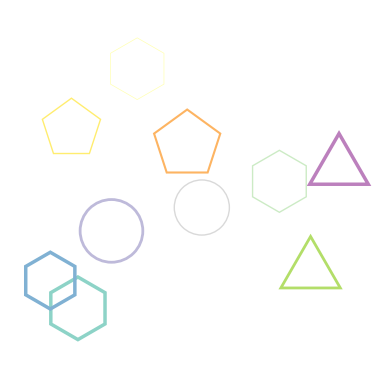[{"shape": "hexagon", "thickness": 2.5, "radius": 0.41, "center": [0.202, 0.199]}, {"shape": "hexagon", "thickness": 0.5, "radius": 0.4, "center": [0.356, 0.822]}, {"shape": "circle", "thickness": 2, "radius": 0.41, "center": [0.29, 0.4]}, {"shape": "hexagon", "thickness": 2.5, "radius": 0.37, "center": [0.131, 0.271]}, {"shape": "pentagon", "thickness": 1.5, "radius": 0.45, "center": [0.486, 0.625]}, {"shape": "triangle", "thickness": 2, "radius": 0.45, "center": [0.807, 0.297]}, {"shape": "circle", "thickness": 1, "radius": 0.36, "center": [0.524, 0.461]}, {"shape": "triangle", "thickness": 2.5, "radius": 0.44, "center": [0.881, 0.565]}, {"shape": "hexagon", "thickness": 1, "radius": 0.4, "center": [0.726, 0.529]}, {"shape": "pentagon", "thickness": 1, "radius": 0.4, "center": [0.186, 0.665]}]